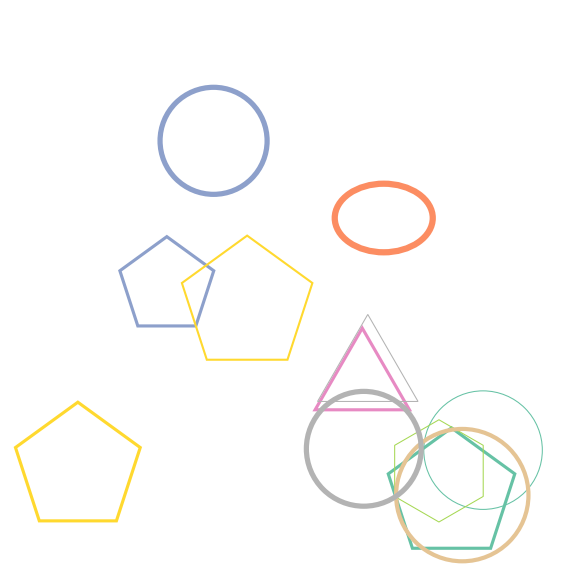[{"shape": "pentagon", "thickness": 1.5, "radius": 0.58, "center": [0.782, 0.143]}, {"shape": "circle", "thickness": 0.5, "radius": 0.51, "center": [0.836, 0.22]}, {"shape": "oval", "thickness": 3, "radius": 0.42, "center": [0.665, 0.622]}, {"shape": "pentagon", "thickness": 1.5, "radius": 0.43, "center": [0.289, 0.504]}, {"shape": "circle", "thickness": 2.5, "radius": 0.46, "center": [0.37, 0.755]}, {"shape": "triangle", "thickness": 1.5, "radius": 0.47, "center": [0.627, 0.337]}, {"shape": "hexagon", "thickness": 0.5, "radius": 0.44, "center": [0.76, 0.184]}, {"shape": "pentagon", "thickness": 1, "radius": 0.59, "center": [0.428, 0.472]}, {"shape": "pentagon", "thickness": 1.5, "radius": 0.57, "center": [0.135, 0.189]}, {"shape": "circle", "thickness": 2, "radius": 0.57, "center": [0.8, 0.142]}, {"shape": "triangle", "thickness": 0.5, "radius": 0.5, "center": [0.637, 0.354]}, {"shape": "circle", "thickness": 2.5, "radius": 0.5, "center": [0.63, 0.222]}]